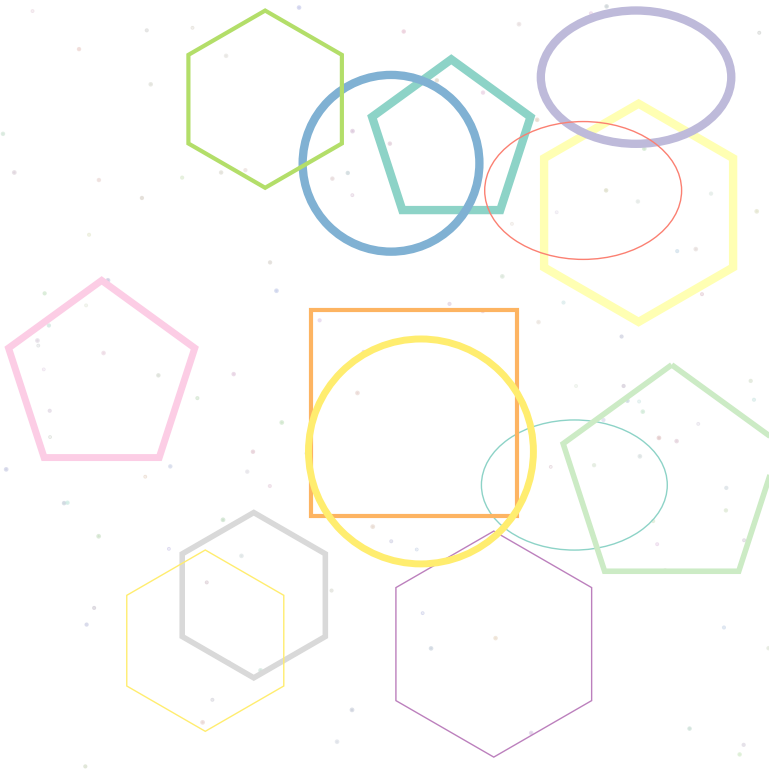[{"shape": "oval", "thickness": 0.5, "radius": 0.6, "center": [0.746, 0.37]}, {"shape": "pentagon", "thickness": 3, "radius": 0.54, "center": [0.586, 0.815]}, {"shape": "hexagon", "thickness": 3, "radius": 0.71, "center": [0.829, 0.724]}, {"shape": "oval", "thickness": 3, "radius": 0.62, "center": [0.826, 0.9]}, {"shape": "oval", "thickness": 0.5, "radius": 0.64, "center": [0.757, 0.753]}, {"shape": "circle", "thickness": 3, "radius": 0.57, "center": [0.508, 0.788]}, {"shape": "square", "thickness": 1.5, "radius": 0.67, "center": [0.538, 0.464]}, {"shape": "hexagon", "thickness": 1.5, "radius": 0.58, "center": [0.344, 0.871]}, {"shape": "pentagon", "thickness": 2.5, "radius": 0.64, "center": [0.132, 0.509]}, {"shape": "hexagon", "thickness": 2, "radius": 0.54, "center": [0.33, 0.227]}, {"shape": "hexagon", "thickness": 0.5, "radius": 0.73, "center": [0.641, 0.163]}, {"shape": "pentagon", "thickness": 2, "radius": 0.74, "center": [0.872, 0.378]}, {"shape": "hexagon", "thickness": 0.5, "radius": 0.59, "center": [0.267, 0.168]}, {"shape": "circle", "thickness": 2.5, "radius": 0.73, "center": [0.547, 0.414]}]